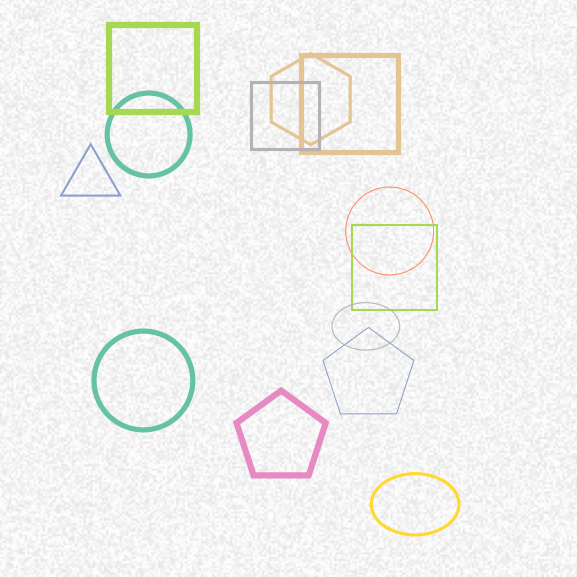[{"shape": "circle", "thickness": 2.5, "radius": 0.43, "center": [0.248, 0.34]}, {"shape": "circle", "thickness": 2.5, "radius": 0.36, "center": [0.257, 0.766]}, {"shape": "circle", "thickness": 0.5, "radius": 0.38, "center": [0.675, 0.599]}, {"shape": "triangle", "thickness": 1, "radius": 0.3, "center": [0.157, 0.69]}, {"shape": "pentagon", "thickness": 0.5, "radius": 0.41, "center": [0.638, 0.349]}, {"shape": "pentagon", "thickness": 3, "radius": 0.41, "center": [0.487, 0.242]}, {"shape": "square", "thickness": 1, "radius": 0.37, "center": [0.683, 0.535]}, {"shape": "square", "thickness": 3, "radius": 0.38, "center": [0.264, 0.88]}, {"shape": "oval", "thickness": 1.5, "radius": 0.38, "center": [0.719, 0.126]}, {"shape": "hexagon", "thickness": 1.5, "radius": 0.39, "center": [0.538, 0.827]}, {"shape": "square", "thickness": 2.5, "radius": 0.42, "center": [0.605, 0.82]}, {"shape": "oval", "thickness": 0.5, "radius": 0.29, "center": [0.634, 0.434]}, {"shape": "square", "thickness": 1.5, "radius": 0.29, "center": [0.493, 0.799]}]